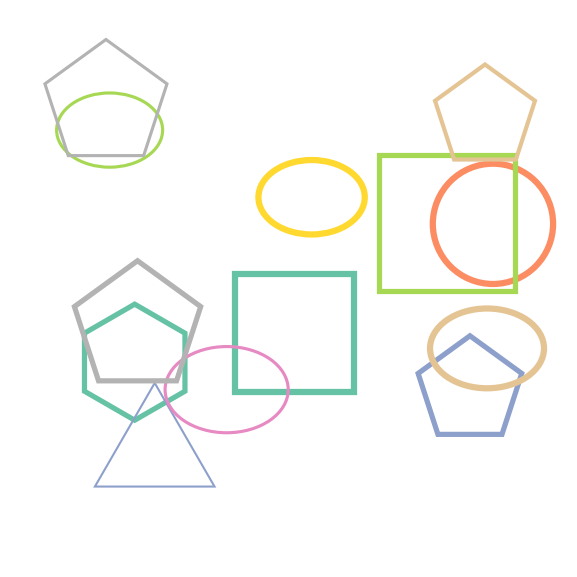[{"shape": "square", "thickness": 3, "radius": 0.51, "center": [0.51, 0.422]}, {"shape": "hexagon", "thickness": 2.5, "radius": 0.5, "center": [0.233, 0.372]}, {"shape": "circle", "thickness": 3, "radius": 0.52, "center": [0.854, 0.612]}, {"shape": "triangle", "thickness": 1, "radius": 0.6, "center": [0.268, 0.216]}, {"shape": "pentagon", "thickness": 2.5, "radius": 0.47, "center": [0.814, 0.323]}, {"shape": "oval", "thickness": 1.5, "radius": 0.53, "center": [0.392, 0.324]}, {"shape": "square", "thickness": 2.5, "radius": 0.59, "center": [0.774, 0.613]}, {"shape": "oval", "thickness": 1.5, "radius": 0.46, "center": [0.19, 0.774]}, {"shape": "oval", "thickness": 3, "radius": 0.46, "center": [0.54, 0.658]}, {"shape": "pentagon", "thickness": 2, "radius": 0.45, "center": [0.84, 0.796]}, {"shape": "oval", "thickness": 3, "radius": 0.49, "center": [0.843, 0.396]}, {"shape": "pentagon", "thickness": 1.5, "radius": 0.56, "center": [0.183, 0.82]}, {"shape": "pentagon", "thickness": 2.5, "radius": 0.57, "center": [0.238, 0.433]}]